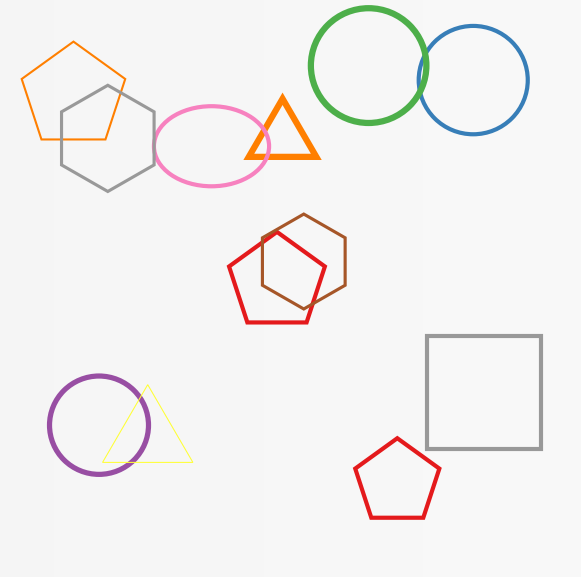[{"shape": "pentagon", "thickness": 2, "radius": 0.38, "center": [0.684, 0.164]}, {"shape": "pentagon", "thickness": 2, "radius": 0.43, "center": [0.477, 0.511]}, {"shape": "circle", "thickness": 2, "radius": 0.47, "center": [0.814, 0.86]}, {"shape": "circle", "thickness": 3, "radius": 0.5, "center": [0.634, 0.886]}, {"shape": "circle", "thickness": 2.5, "radius": 0.43, "center": [0.17, 0.263]}, {"shape": "triangle", "thickness": 3, "radius": 0.34, "center": [0.486, 0.761]}, {"shape": "pentagon", "thickness": 1, "radius": 0.47, "center": [0.126, 0.833]}, {"shape": "triangle", "thickness": 0.5, "radius": 0.45, "center": [0.254, 0.243]}, {"shape": "hexagon", "thickness": 1.5, "radius": 0.41, "center": [0.523, 0.546]}, {"shape": "oval", "thickness": 2, "radius": 0.5, "center": [0.364, 0.746]}, {"shape": "hexagon", "thickness": 1.5, "radius": 0.46, "center": [0.185, 0.76]}, {"shape": "square", "thickness": 2, "radius": 0.49, "center": [0.833, 0.32]}]